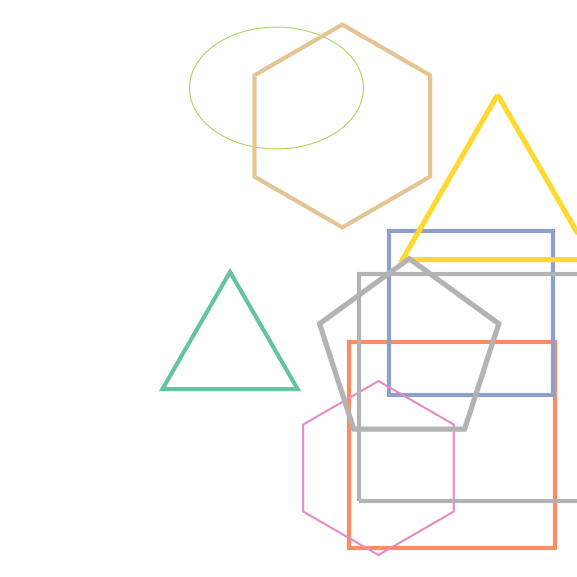[{"shape": "triangle", "thickness": 2, "radius": 0.68, "center": [0.398, 0.393]}, {"shape": "square", "thickness": 2, "radius": 0.89, "center": [0.783, 0.229]}, {"shape": "square", "thickness": 2, "radius": 0.71, "center": [0.816, 0.458]}, {"shape": "hexagon", "thickness": 1, "radius": 0.75, "center": [0.655, 0.189]}, {"shape": "oval", "thickness": 0.5, "radius": 0.75, "center": [0.479, 0.847]}, {"shape": "triangle", "thickness": 2.5, "radius": 0.95, "center": [0.862, 0.645]}, {"shape": "hexagon", "thickness": 2, "radius": 0.88, "center": [0.593, 0.781]}, {"shape": "square", "thickness": 2, "radius": 0.98, "center": [0.818, 0.328]}, {"shape": "pentagon", "thickness": 2.5, "radius": 0.82, "center": [0.709, 0.388]}]